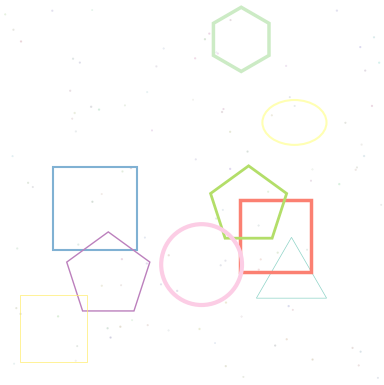[{"shape": "triangle", "thickness": 0.5, "radius": 0.53, "center": [0.757, 0.278]}, {"shape": "oval", "thickness": 1.5, "radius": 0.42, "center": [0.765, 0.682]}, {"shape": "square", "thickness": 2.5, "radius": 0.46, "center": [0.715, 0.387]}, {"shape": "square", "thickness": 1.5, "radius": 0.54, "center": [0.247, 0.458]}, {"shape": "pentagon", "thickness": 2, "radius": 0.52, "center": [0.646, 0.465]}, {"shape": "circle", "thickness": 3, "radius": 0.52, "center": [0.524, 0.313]}, {"shape": "pentagon", "thickness": 1, "radius": 0.57, "center": [0.281, 0.284]}, {"shape": "hexagon", "thickness": 2.5, "radius": 0.42, "center": [0.627, 0.898]}, {"shape": "square", "thickness": 0.5, "radius": 0.44, "center": [0.138, 0.146]}]